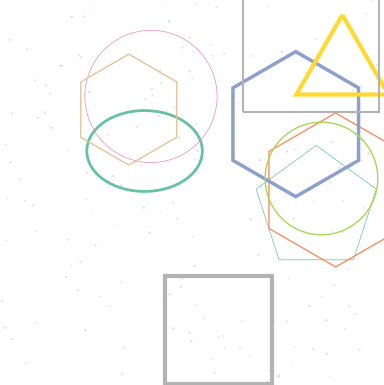[{"shape": "oval", "thickness": 2, "radius": 0.75, "center": [0.375, 0.608]}, {"shape": "pentagon", "thickness": 0.5, "radius": 0.82, "center": [0.821, 0.458]}, {"shape": "hexagon", "thickness": 1, "radius": 1.0, "center": [0.872, 0.507]}, {"shape": "hexagon", "thickness": 2.5, "radius": 0.94, "center": [0.768, 0.678]}, {"shape": "circle", "thickness": 0.5, "radius": 0.86, "center": [0.392, 0.75]}, {"shape": "circle", "thickness": 1, "radius": 0.73, "center": [0.835, 0.536]}, {"shape": "triangle", "thickness": 3, "radius": 0.69, "center": [0.889, 0.823]}, {"shape": "hexagon", "thickness": 1, "radius": 0.72, "center": [0.334, 0.715]}, {"shape": "square", "thickness": 1.5, "radius": 0.88, "center": [0.809, 0.886]}, {"shape": "square", "thickness": 3, "radius": 0.7, "center": [0.567, 0.143]}]